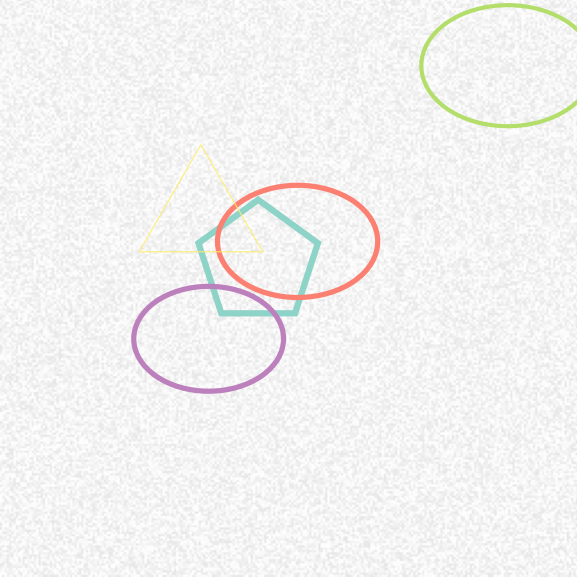[{"shape": "pentagon", "thickness": 3, "radius": 0.54, "center": [0.447, 0.545]}, {"shape": "oval", "thickness": 2.5, "radius": 0.69, "center": [0.515, 0.581]}, {"shape": "oval", "thickness": 2, "radius": 0.75, "center": [0.879, 0.885]}, {"shape": "oval", "thickness": 2.5, "radius": 0.65, "center": [0.361, 0.413]}, {"shape": "triangle", "thickness": 0.5, "radius": 0.62, "center": [0.348, 0.625]}]